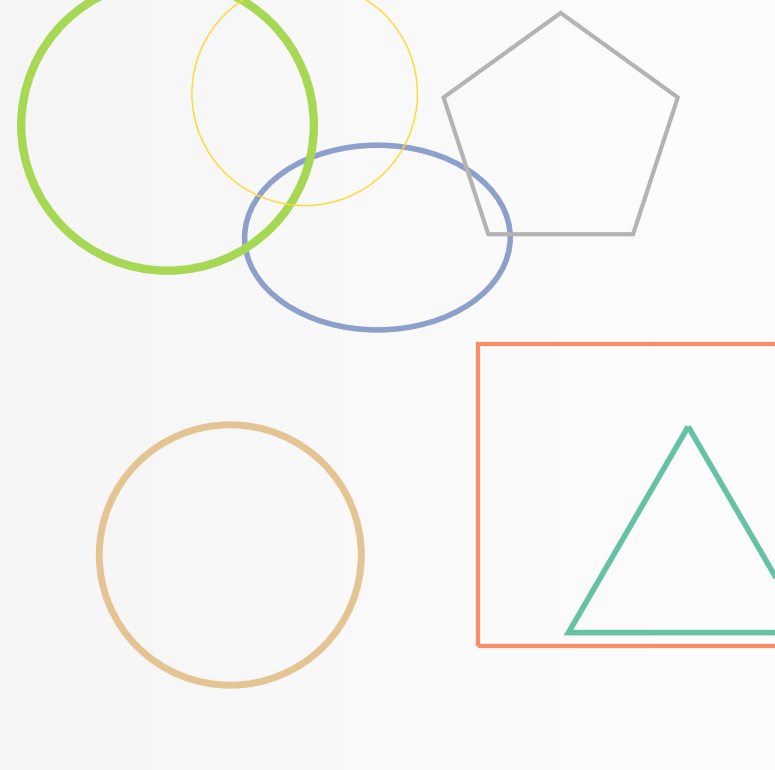[{"shape": "triangle", "thickness": 2, "radius": 0.89, "center": [0.888, 0.268]}, {"shape": "square", "thickness": 1.5, "radius": 0.98, "center": [0.813, 0.357]}, {"shape": "oval", "thickness": 2, "radius": 0.86, "center": [0.487, 0.691]}, {"shape": "circle", "thickness": 3, "radius": 0.94, "center": [0.216, 0.837]}, {"shape": "circle", "thickness": 0.5, "radius": 0.73, "center": [0.393, 0.878]}, {"shape": "circle", "thickness": 2.5, "radius": 0.85, "center": [0.297, 0.279]}, {"shape": "pentagon", "thickness": 1.5, "radius": 0.79, "center": [0.723, 0.824]}]